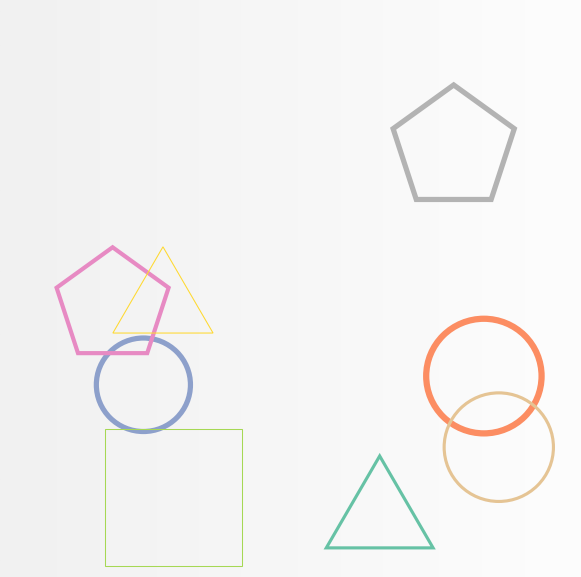[{"shape": "triangle", "thickness": 1.5, "radius": 0.53, "center": [0.653, 0.103]}, {"shape": "circle", "thickness": 3, "radius": 0.5, "center": [0.833, 0.348]}, {"shape": "circle", "thickness": 2.5, "radius": 0.4, "center": [0.247, 0.333]}, {"shape": "pentagon", "thickness": 2, "radius": 0.51, "center": [0.194, 0.47]}, {"shape": "square", "thickness": 0.5, "radius": 0.59, "center": [0.298, 0.137]}, {"shape": "triangle", "thickness": 0.5, "radius": 0.5, "center": [0.28, 0.472]}, {"shape": "circle", "thickness": 1.5, "radius": 0.47, "center": [0.858, 0.225]}, {"shape": "pentagon", "thickness": 2.5, "radius": 0.55, "center": [0.781, 0.742]}]